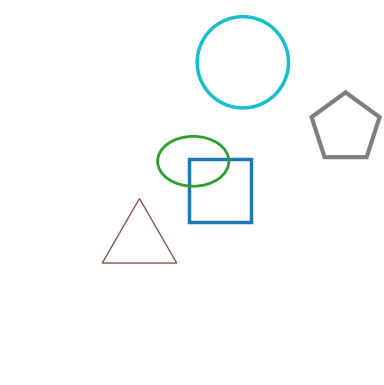[{"shape": "square", "thickness": 2.5, "radius": 0.41, "center": [0.571, 0.506]}, {"shape": "oval", "thickness": 2, "radius": 0.46, "center": [0.502, 0.581]}, {"shape": "triangle", "thickness": 1, "radius": 0.56, "center": [0.362, 0.373]}, {"shape": "pentagon", "thickness": 3, "radius": 0.46, "center": [0.898, 0.667]}, {"shape": "circle", "thickness": 2.5, "radius": 0.59, "center": [0.631, 0.838]}]